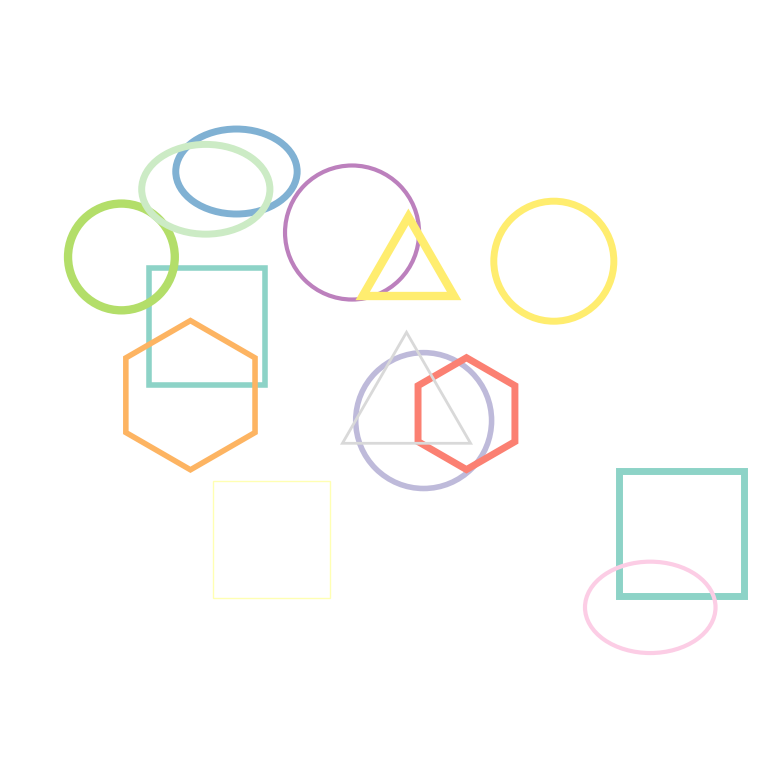[{"shape": "square", "thickness": 2.5, "radius": 0.41, "center": [0.885, 0.307]}, {"shape": "square", "thickness": 2, "radius": 0.38, "center": [0.269, 0.576]}, {"shape": "square", "thickness": 0.5, "radius": 0.38, "center": [0.352, 0.3]}, {"shape": "circle", "thickness": 2, "radius": 0.44, "center": [0.55, 0.454]}, {"shape": "hexagon", "thickness": 2.5, "radius": 0.36, "center": [0.606, 0.463]}, {"shape": "oval", "thickness": 2.5, "radius": 0.39, "center": [0.307, 0.777]}, {"shape": "hexagon", "thickness": 2, "radius": 0.48, "center": [0.247, 0.487]}, {"shape": "circle", "thickness": 3, "radius": 0.35, "center": [0.158, 0.666]}, {"shape": "oval", "thickness": 1.5, "radius": 0.42, "center": [0.844, 0.211]}, {"shape": "triangle", "thickness": 1, "radius": 0.48, "center": [0.528, 0.472]}, {"shape": "circle", "thickness": 1.5, "radius": 0.44, "center": [0.457, 0.698]}, {"shape": "oval", "thickness": 2.5, "radius": 0.42, "center": [0.267, 0.754]}, {"shape": "triangle", "thickness": 3, "radius": 0.34, "center": [0.53, 0.65]}, {"shape": "circle", "thickness": 2.5, "radius": 0.39, "center": [0.719, 0.661]}]